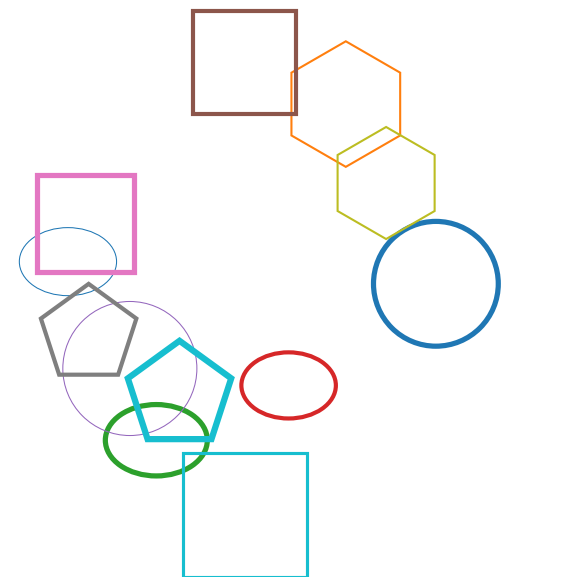[{"shape": "circle", "thickness": 2.5, "radius": 0.54, "center": [0.755, 0.508]}, {"shape": "oval", "thickness": 0.5, "radius": 0.42, "center": [0.118, 0.546]}, {"shape": "hexagon", "thickness": 1, "radius": 0.54, "center": [0.599, 0.819]}, {"shape": "oval", "thickness": 2.5, "radius": 0.44, "center": [0.271, 0.237]}, {"shape": "oval", "thickness": 2, "radius": 0.41, "center": [0.5, 0.332]}, {"shape": "circle", "thickness": 0.5, "radius": 0.58, "center": [0.225, 0.361]}, {"shape": "square", "thickness": 2, "radius": 0.45, "center": [0.424, 0.89]}, {"shape": "square", "thickness": 2.5, "radius": 0.42, "center": [0.147, 0.613]}, {"shape": "pentagon", "thickness": 2, "radius": 0.43, "center": [0.153, 0.421]}, {"shape": "hexagon", "thickness": 1, "radius": 0.49, "center": [0.669, 0.682]}, {"shape": "pentagon", "thickness": 3, "radius": 0.47, "center": [0.311, 0.315]}, {"shape": "square", "thickness": 1.5, "radius": 0.54, "center": [0.424, 0.108]}]